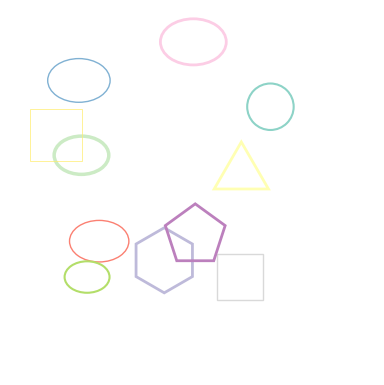[{"shape": "circle", "thickness": 1.5, "radius": 0.3, "center": [0.702, 0.723]}, {"shape": "triangle", "thickness": 2, "radius": 0.41, "center": [0.627, 0.55]}, {"shape": "hexagon", "thickness": 2, "radius": 0.42, "center": [0.427, 0.324]}, {"shape": "oval", "thickness": 1, "radius": 0.39, "center": [0.258, 0.374]}, {"shape": "oval", "thickness": 1, "radius": 0.41, "center": [0.205, 0.791]}, {"shape": "oval", "thickness": 1.5, "radius": 0.29, "center": [0.226, 0.28]}, {"shape": "oval", "thickness": 2, "radius": 0.43, "center": [0.502, 0.891]}, {"shape": "square", "thickness": 1, "radius": 0.3, "center": [0.623, 0.281]}, {"shape": "pentagon", "thickness": 2, "radius": 0.41, "center": [0.507, 0.389]}, {"shape": "oval", "thickness": 2.5, "radius": 0.35, "center": [0.212, 0.597]}, {"shape": "square", "thickness": 0.5, "radius": 0.34, "center": [0.146, 0.649]}]